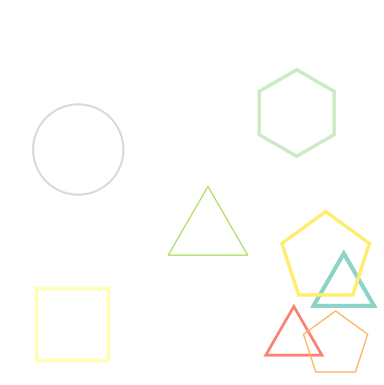[{"shape": "triangle", "thickness": 3, "radius": 0.45, "center": [0.893, 0.251]}, {"shape": "square", "thickness": 2.5, "radius": 0.47, "center": [0.186, 0.159]}, {"shape": "triangle", "thickness": 2, "radius": 0.42, "center": [0.763, 0.12]}, {"shape": "pentagon", "thickness": 1, "radius": 0.44, "center": [0.872, 0.105]}, {"shape": "triangle", "thickness": 1, "radius": 0.6, "center": [0.54, 0.397]}, {"shape": "circle", "thickness": 1.5, "radius": 0.59, "center": [0.203, 0.612]}, {"shape": "hexagon", "thickness": 2.5, "radius": 0.56, "center": [0.771, 0.706]}, {"shape": "pentagon", "thickness": 2.5, "radius": 0.6, "center": [0.846, 0.331]}]